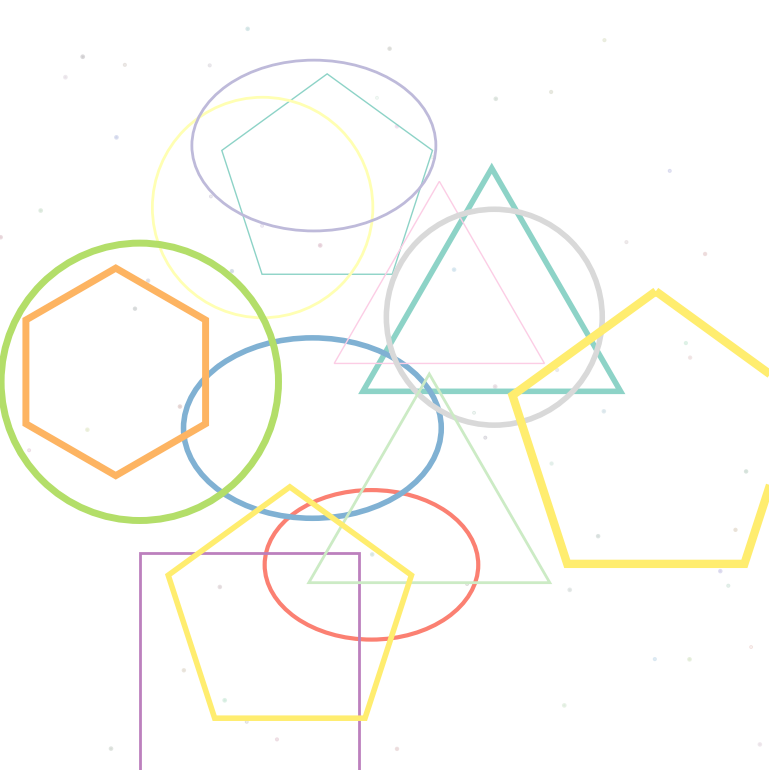[{"shape": "triangle", "thickness": 2, "radius": 0.97, "center": [0.639, 0.588]}, {"shape": "pentagon", "thickness": 0.5, "radius": 0.72, "center": [0.425, 0.76]}, {"shape": "circle", "thickness": 1, "radius": 0.72, "center": [0.341, 0.731]}, {"shape": "oval", "thickness": 1, "radius": 0.79, "center": [0.408, 0.811]}, {"shape": "oval", "thickness": 1.5, "radius": 0.69, "center": [0.482, 0.266]}, {"shape": "oval", "thickness": 2, "radius": 0.84, "center": [0.406, 0.444]}, {"shape": "hexagon", "thickness": 2.5, "radius": 0.67, "center": [0.15, 0.517]}, {"shape": "circle", "thickness": 2.5, "radius": 0.9, "center": [0.182, 0.504]}, {"shape": "triangle", "thickness": 0.5, "radius": 0.79, "center": [0.571, 0.607]}, {"shape": "circle", "thickness": 2, "radius": 0.7, "center": [0.642, 0.588]}, {"shape": "square", "thickness": 1, "radius": 0.71, "center": [0.324, 0.139]}, {"shape": "triangle", "thickness": 1, "radius": 0.9, "center": [0.558, 0.334]}, {"shape": "pentagon", "thickness": 2, "radius": 0.83, "center": [0.376, 0.202]}, {"shape": "pentagon", "thickness": 3, "radius": 0.98, "center": [0.852, 0.426]}]